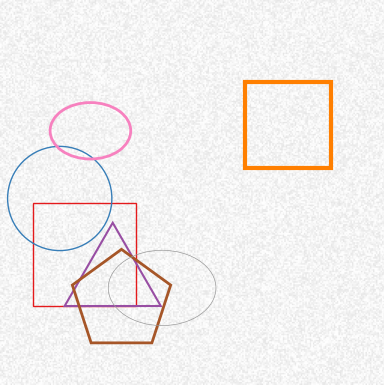[{"shape": "square", "thickness": 1, "radius": 0.67, "center": [0.219, 0.339]}, {"shape": "circle", "thickness": 1, "radius": 0.68, "center": [0.155, 0.484]}, {"shape": "triangle", "thickness": 1.5, "radius": 0.72, "center": [0.293, 0.277]}, {"shape": "square", "thickness": 3, "radius": 0.56, "center": [0.748, 0.674]}, {"shape": "pentagon", "thickness": 2, "radius": 0.67, "center": [0.316, 0.218]}, {"shape": "oval", "thickness": 2, "radius": 0.52, "center": [0.235, 0.66]}, {"shape": "oval", "thickness": 0.5, "radius": 0.7, "center": [0.421, 0.252]}]